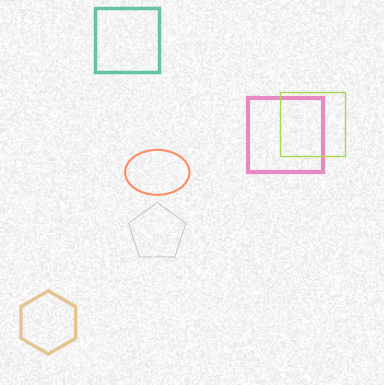[{"shape": "square", "thickness": 2.5, "radius": 0.42, "center": [0.331, 0.895]}, {"shape": "oval", "thickness": 1.5, "radius": 0.42, "center": [0.409, 0.552]}, {"shape": "square", "thickness": 3, "radius": 0.48, "center": [0.742, 0.649]}, {"shape": "square", "thickness": 1, "radius": 0.42, "center": [0.812, 0.678]}, {"shape": "hexagon", "thickness": 2.5, "radius": 0.41, "center": [0.125, 0.163]}, {"shape": "pentagon", "thickness": 0.5, "radius": 0.39, "center": [0.408, 0.396]}]